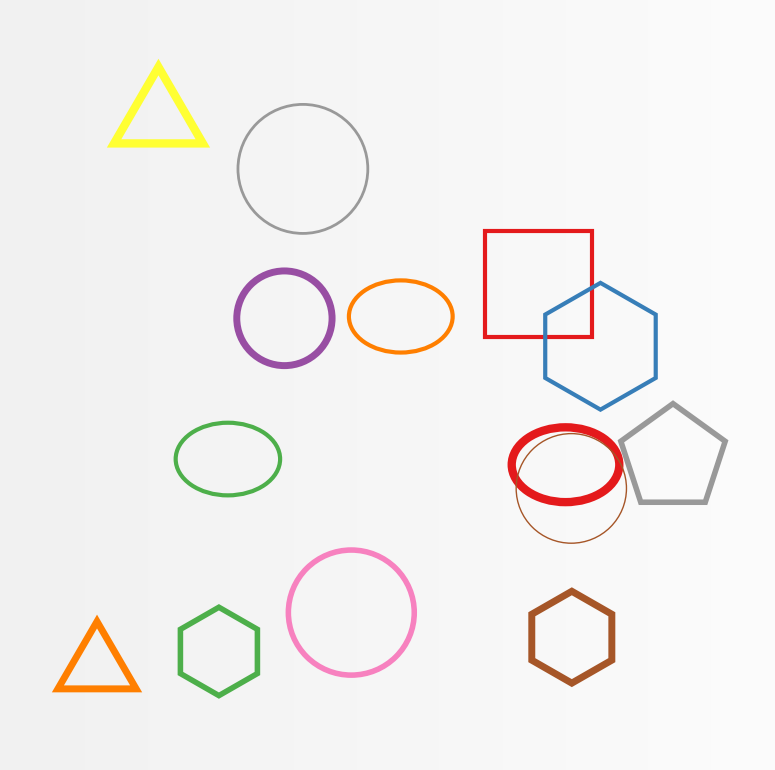[{"shape": "square", "thickness": 1.5, "radius": 0.34, "center": [0.695, 0.631]}, {"shape": "oval", "thickness": 3, "radius": 0.35, "center": [0.73, 0.396]}, {"shape": "hexagon", "thickness": 1.5, "radius": 0.41, "center": [0.775, 0.55]}, {"shape": "hexagon", "thickness": 2, "radius": 0.29, "center": [0.282, 0.154]}, {"shape": "oval", "thickness": 1.5, "radius": 0.34, "center": [0.294, 0.404]}, {"shape": "circle", "thickness": 2.5, "radius": 0.31, "center": [0.367, 0.587]}, {"shape": "triangle", "thickness": 2.5, "radius": 0.29, "center": [0.125, 0.135]}, {"shape": "oval", "thickness": 1.5, "radius": 0.33, "center": [0.517, 0.589]}, {"shape": "triangle", "thickness": 3, "radius": 0.33, "center": [0.204, 0.847]}, {"shape": "circle", "thickness": 0.5, "radius": 0.36, "center": [0.737, 0.366]}, {"shape": "hexagon", "thickness": 2.5, "radius": 0.3, "center": [0.738, 0.172]}, {"shape": "circle", "thickness": 2, "radius": 0.41, "center": [0.453, 0.204]}, {"shape": "pentagon", "thickness": 2, "radius": 0.35, "center": [0.868, 0.405]}, {"shape": "circle", "thickness": 1, "radius": 0.42, "center": [0.391, 0.781]}]